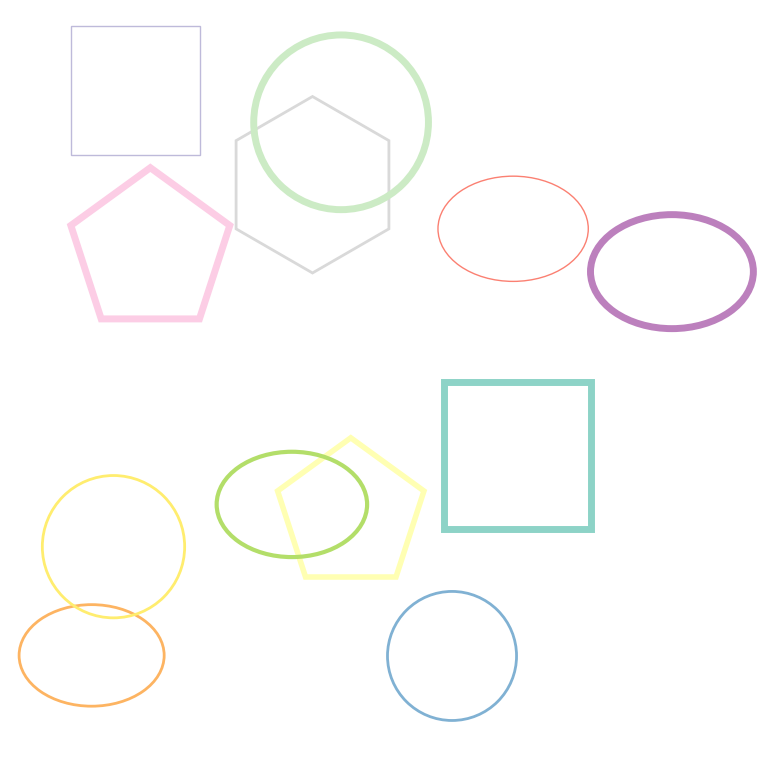[{"shape": "square", "thickness": 2.5, "radius": 0.48, "center": [0.672, 0.408]}, {"shape": "pentagon", "thickness": 2, "radius": 0.5, "center": [0.456, 0.331]}, {"shape": "square", "thickness": 0.5, "radius": 0.42, "center": [0.176, 0.883]}, {"shape": "oval", "thickness": 0.5, "radius": 0.49, "center": [0.666, 0.703]}, {"shape": "circle", "thickness": 1, "radius": 0.42, "center": [0.587, 0.148]}, {"shape": "oval", "thickness": 1, "radius": 0.47, "center": [0.119, 0.149]}, {"shape": "oval", "thickness": 1.5, "radius": 0.49, "center": [0.379, 0.345]}, {"shape": "pentagon", "thickness": 2.5, "radius": 0.54, "center": [0.195, 0.674]}, {"shape": "hexagon", "thickness": 1, "radius": 0.57, "center": [0.406, 0.76]}, {"shape": "oval", "thickness": 2.5, "radius": 0.53, "center": [0.873, 0.647]}, {"shape": "circle", "thickness": 2.5, "radius": 0.57, "center": [0.443, 0.841]}, {"shape": "circle", "thickness": 1, "radius": 0.46, "center": [0.147, 0.29]}]